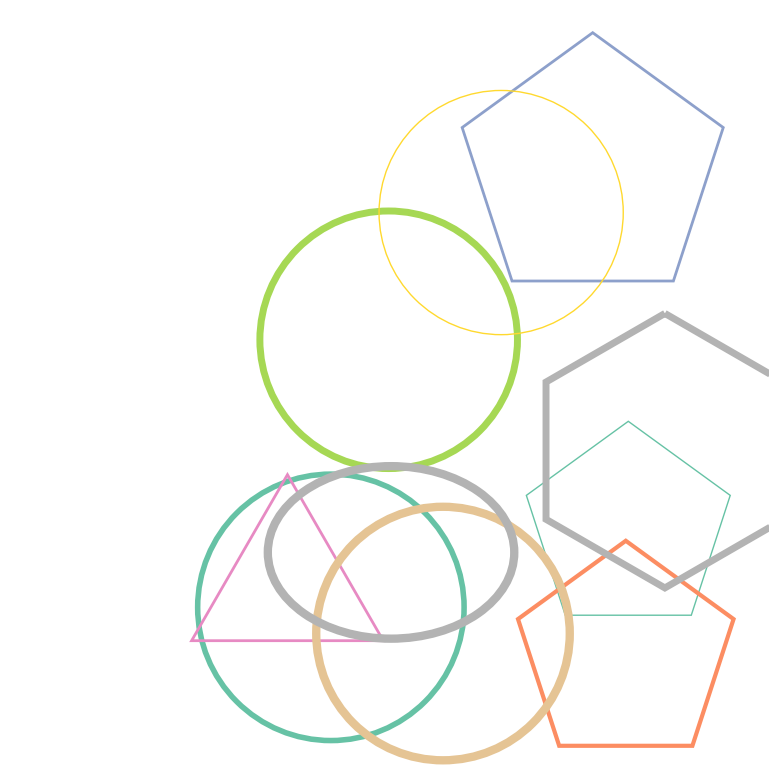[{"shape": "circle", "thickness": 2, "radius": 0.87, "center": [0.43, 0.211]}, {"shape": "pentagon", "thickness": 0.5, "radius": 0.7, "center": [0.816, 0.314]}, {"shape": "pentagon", "thickness": 1.5, "radius": 0.74, "center": [0.813, 0.151]}, {"shape": "pentagon", "thickness": 1, "radius": 0.89, "center": [0.77, 0.779]}, {"shape": "triangle", "thickness": 1, "radius": 0.72, "center": [0.373, 0.24]}, {"shape": "circle", "thickness": 2.5, "radius": 0.84, "center": [0.505, 0.559]}, {"shape": "circle", "thickness": 0.5, "radius": 0.79, "center": [0.651, 0.724]}, {"shape": "circle", "thickness": 3, "radius": 0.82, "center": [0.575, 0.177]}, {"shape": "oval", "thickness": 3, "radius": 0.8, "center": [0.508, 0.283]}, {"shape": "hexagon", "thickness": 2.5, "radius": 0.89, "center": [0.863, 0.415]}]